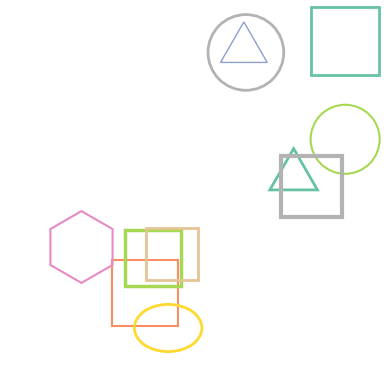[{"shape": "triangle", "thickness": 2, "radius": 0.36, "center": [0.763, 0.542]}, {"shape": "square", "thickness": 2, "radius": 0.44, "center": [0.896, 0.893]}, {"shape": "square", "thickness": 1.5, "radius": 0.43, "center": [0.377, 0.239]}, {"shape": "triangle", "thickness": 1, "radius": 0.35, "center": [0.633, 0.873]}, {"shape": "hexagon", "thickness": 1.5, "radius": 0.47, "center": [0.212, 0.358]}, {"shape": "circle", "thickness": 1.5, "radius": 0.45, "center": [0.896, 0.638]}, {"shape": "square", "thickness": 2.5, "radius": 0.36, "center": [0.398, 0.33]}, {"shape": "oval", "thickness": 2, "radius": 0.44, "center": [0.437, 0.148]}, {"shape": "square", "thickness": 2, "radius": 0.34, "center": [0.446, 0.34]}, {"shape": "square", "thickness": 3, "radius": 0.4, "center": [0.81, 0.516]}, {"shape": "circle", "thickness": 2, "radius": 0.49, "center": [0.639, 0.864]}]